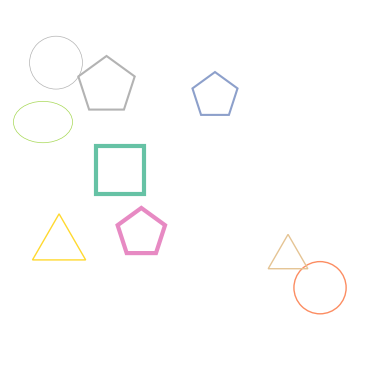[{"shape": "square", "thickness": 3, "radius": 0.31, "center": [0.311, 0.559]}, {"shape": "circle", "thickness": 1, "radius": 0.34, "center": [0.831, 0.253]}, {"shape": "pentagon", "thickness": 1.5, "radius": 0.31, "center": [0.558, 0.751]}, {"shape": "pentagon", "thickness": 3, "radius": 0.32, "center": [0.367, 0.395]}, {"shape": "oval", "thickness": 0.5, "radius": 0.38, "center": [0.112, 0.683]}, {"shape": "triangle", "thickness": 1, "radius": 0.4, "center": [0.153, 0.365]}, {"shape": "triangle", "thickness": 1, "radius": 0.3, "center": [0.748, 0.332]}, {"shape": "circle", "thickness": 0.5, "radius": 0.34, "center": [0.145, 0.837]}, {"shape": "pentagon", "thickness": 1.5, "radius": 0.38, "center": [0.277, 0.778]}]